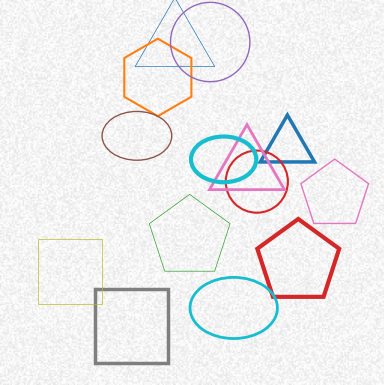[{"shape": "triangle", "thickness": 2.5, "radius": 0.41, "center": [0.747, 0.62]}, {"shape": "triangle", "thickness": 0.5, "radius": 0.6, "center": [0.454, 0.887]}, {"shape": "hexagon", "thickness": 1.5, "radius": 0.5, "center": [0.41, 0.799]}, {"shape": "pentagon", "thickness": 0.5, "radius": 0.55, "center": [0.493, 0.385]}, {"shape": "circle", "thickness": 1.5, "radius": 0.4, "center": [0.667, 0.528]}, {"shape": "pentagon", "thickness": 3, "radius": 0.56, "center": [0.775, 0.319]}, {"shape": "circle", "thickness": 1, "radius": 0.52, "center": [0.546, 0.891]}, {"shape": "oval", "thickness": 1, "radius": 0.45, "center": [0.356, 0.647]}, {"shape": "triangle", "thickness": 2, "radius": 0.56, "center": [0.642, 0.564]}, {"shape": "pentagon", "thickness": 1, "radius": 0.46, "center": [0.869, 0.494]}, {"shape": "square", "thickness": 2.5, "radius": 0.48, "center": [0.342, 0.153]}, {"shape": "square", "thickness": 0.5, "radius": 0.42, "center": [0.181, 0.295]}, {"shape": "oval", "thickness": 2, "radius": 0.57, "center": [0.607, 0.2]}, {"shape": "oval", "thickness": 3, "radius": 0.42, "center": [0.581, 0.586]}]